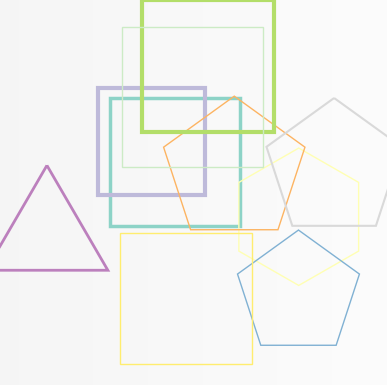[{"shape": "square", "thickness": 2.5, "radius": 0.83, "center": [0.451, 0.58]}, {"shape": "hexagon", "thickness": 1, "radius": 0.89, "center": [0.771, 0.437]}, {"shape": "square", "thickness": 3, "radius": 0.69, "center": [0.391, 0.631]}, {"shape": "pentagon", "thickness": 1, "radius": 0.83, "center": [0.77, 0.237]}, {"shape": "pentagon", "thickness": 1, "radius": 0.96, "center": [0.605, 0.558]}, {"shape": "square", "thickness": 3, "radius": 0.85, "center": [0.537, 0.829]}, {"shape": "pentagon", "thickness": 1.5, "radius": 0.92, "center": [0.862, 0.562]}, {"shape": "triangle", "thickness": 2, "radius": 0.91, "center": [0.121, 0.389]}, {"shape": "square", "thickness": 1, "radius": 0.91, "center": [0.496, 0.748]}, {"shape": "square", "thickness": 1, "radius": 0.85, "center": [0.481, 0.224]}]